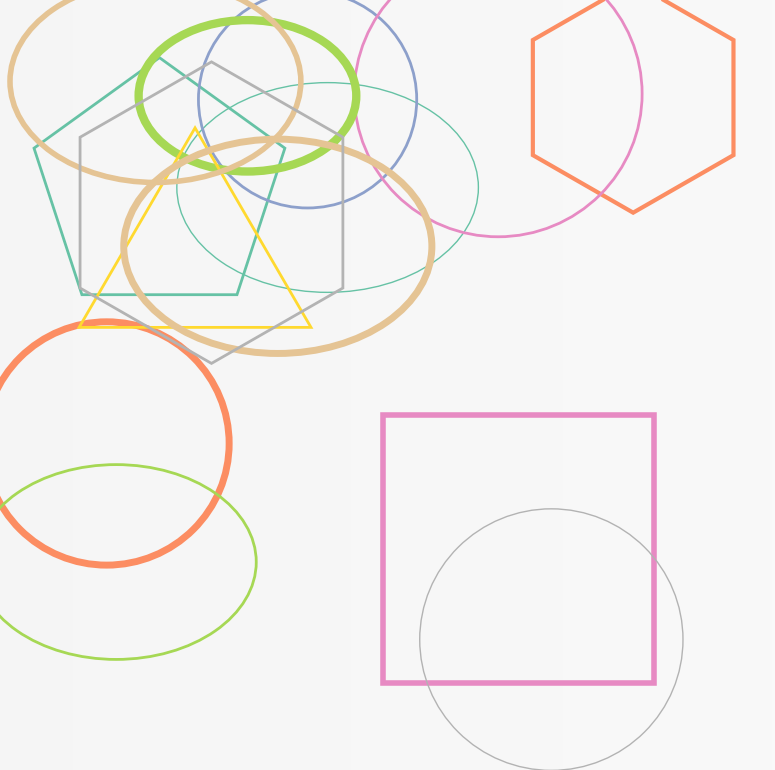[{"shape": "oval", "thickness": 0.5, "radius": 0.97, "center": [0.423, 0.757]}, {"shape": "pentagon", "thickness": 1, "radius": 0.85, "center": [0.206, 0.755]}, {"shape": "hexagon", "thickness": 1.5, "radius": 0.75, "center": [0.817, 0.873]}, {"shape": "circle", "thickness": 2.5, "radius": 0.79, "center": [0.138, 0.424]}, {"shape": "circle", "thickness": 1, "radius": 0.7, "center": [0.397, 0.871]}, {"shape": "circle", "thickness": 1, "radius": 0.93, "center": [0.643, 0.878]}, {"shape": "square", "thickness": 2, "radius": 0.87, "center": [0.669, 0.287]}, {"shape": "oval", "thickness": 3, "radius": 0.7, "center": [0.319, 0.876]}, {"shape": "oval", "thickness": 1, "radius": 0.9, "center": [0.15, 0.27]}, {"shape": "triangle", "thickness": 1, "radius": 0.86, "center": [0.252, 0.661]}, {"shape": "oval", "thickness": 2.5, "radius": 0.99, "center": [0.358, 0.68]}, {"shape": "oval", "thickness": 2, "radius": 0.94, "center": [0.201, 0.894]}, {"shape": "circle", "thickness": 0.5, "radius": 0.85, "center": [0.711, 0.169]}, {"shape": "hexagon", "thickness": 1, "radius": 0.98, "center": [0.273, 0.724]}]